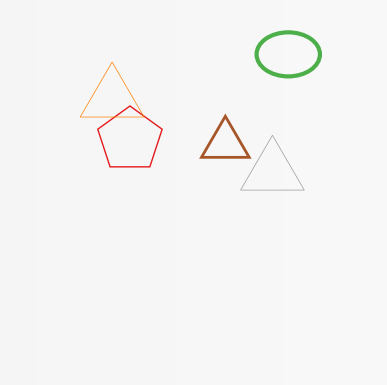[{"shape": "pentagon", "thickness": 1, "radius": 0.44, "center": [0.335, 0.637]}, {"shape": "oval", "thickness": 3, "radius": 0.41, "center": [0.744, 0.859]}, {"shape": "triangle", "thickness": 0.5, "radius": 0.48, "center": [0.289, 0.744]}, {"shape": "triangle", "thickness": 2, "radius": 0.36, "center": [0.582, 0.627]}, {"shape": "triangle", "thickness": 0.5, "radius": 0.47, "center": [0.703, 0.554]}]